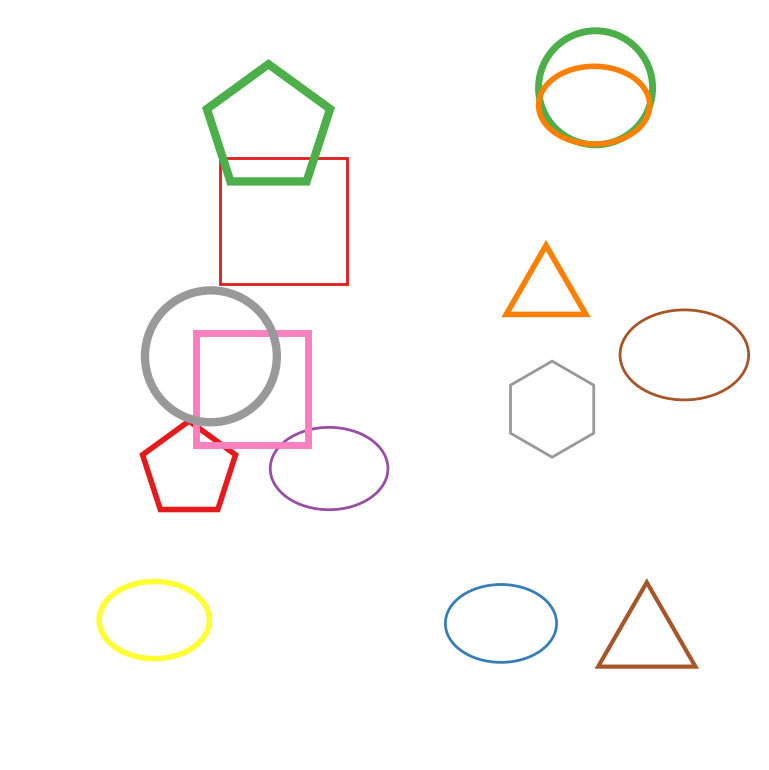[{"shape": "pentagon", "thickness": 2, "radius": 0.32, "center": [0.246, 0.39]}, {"shape": "square", "thickness": 1, "radius": 0.41, "center": [0.368, 0.713]}, {"shape": "oval", "thickness": 1, "radius": 0.36, "center": [0.651, 0.19]}, {"shape": "circle", "thickness": 2.5, "radius": 0.37, "center": [0.773, 0.886]}, {"shape": "pentagon", "thickness": 3, "radius": 0.42, "center": [0.349, 0.832]}, {"shape": "oval", "thickness": 1, "radius": 0.38, "center": [0.427, 0.392]}, {"shape": "triangle", "thickness": 2, "radius": 0.3, "center": [0.709, 0.622]}, {"shape": "oval", "thickness": 2, "radius": 0.36, "center": [0.772, 0.863]}, {"shape": "oval", "thickness": 2, "radius": 0.36, "center": [0.2, 0.195]}, {"shape": "oval", "thickness": 1, "radius": 0.42, "center": [0.889, 0.539]}, {"shape": "triangle", "thickness": 1.5, "radius": 0.36, "center": [0.84, 0.171]}, {"shape": "square", "thickness": 2.5, "radius": 0.36, "center": [0.327, 0.495]}, {"shape": "circle", "thickness": 3, "radius": 0.43, "center": [0.274, 0.537]}, {"shape": "hexagon", "thickness": 1, "radius": 0.31, "center": [0.717, 0.469]}]